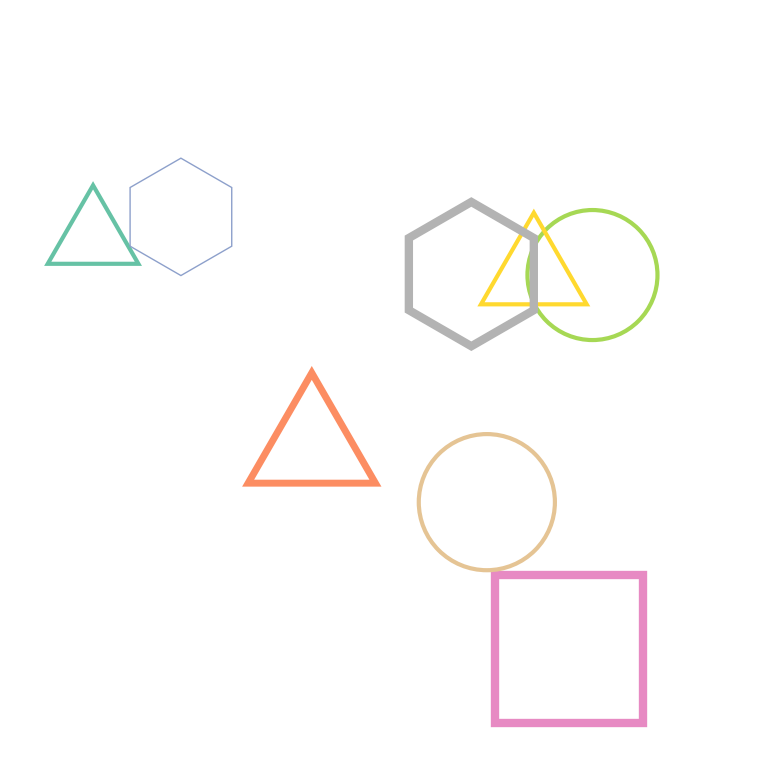[{"shape": "triangle", "thickness": 1.5, "radius": 0.34, "center": [0.121, 0.691]}, {"shape": "triangle", "thickness": 2.5, "radius": 0.48, "center": [0.405, 0.42]}, {"shape": "hexagon", "thickness": 0.5, "radius": 0.38, "center": [0.235, 0.718]}, {"shape": "square", "thickness": 3, "radius": 0.48, "center": [0.739, 0.157]}, {"shape": "circle", "thickness": 1.5, "radius": 0.42, "center": [0.769, 0.643]}, {"shape": "triangle", "thickness": 1.5, "radius": 0.4, "center": [0.693, 0.644]}, {"shape": "circle", "thickness": 1.5, "radius": 0.44, "center": [0.632, 0.348]}, {"shape": "hexagon", "thickness": 3, "radius": 0.47, "center": [0.612, 0.644]}]